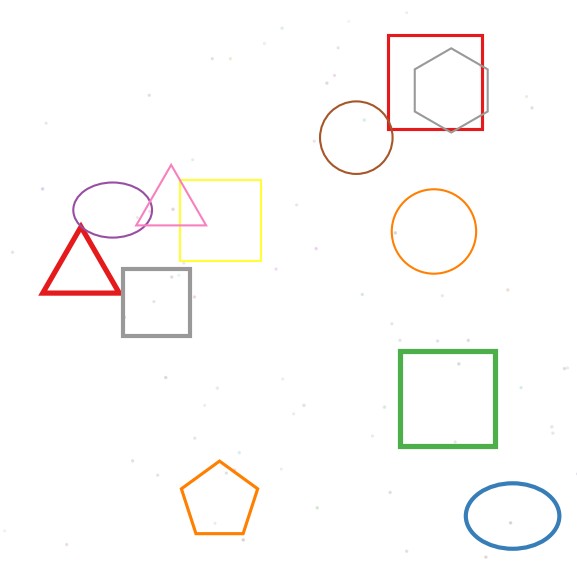[{"shape": "square", "thickness": 1.5, "radius": 0.41, "center": [0.754, 0.858]}, {"shape": "triangle", "thickness": 2.5, "radius": 0.38, "center": [0.14, 0.53]}, {"shape": "oval", "thickness": 2, "radius": 0.4, "center": [0.888, 0.106]}, {"shape": "square", "thickness": 2.5, "radius": 0.41, "center": [0.774, 0.31]}, {"shape": "oval", "thickness": 1, "radius": 0.34, "center": [0.195, 0.635]}, {"shape": "circle", "thickness": 1, "radius": 0.37, "center": [0.751, 0.598]}, {"shape": "pentagon", "thickness": 1.5, "radius": 0.35, "center": [0.38, 0.131]}, {"shape": "square", "thickness": 1, "radius": 0.35, "center": [0.381, 0.618]}, {"shape": "circle", "thickness": 1, "radius": 0.31, "center": [0.617, 0.761]}, {"shape": "triangle", "thickness": 1, "radius": 0.35, "center": [0.296, 0.644]}, {"shape": "square", "thickness": 2, "radius": 0.29, "center": [0.272, 0.475]}, {"shape": "hexagon", "thickness": 1, "radius": 0.36, "center": [0.781, 0.843]}]